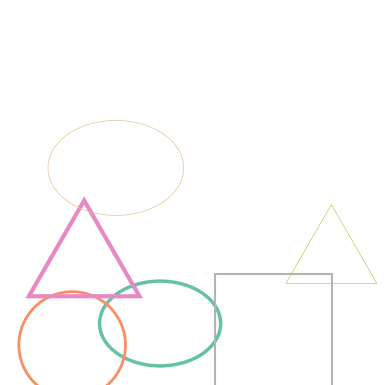[{"shape": "oval", "thickness": 2.5, "radius": 0.79, "center": [0.416, 0.16]}, {"shape": "circle", "thickness": 2, "radius": 0.69, "center": [0.187, 0.104]}, {"shape": "triangle", "thickness": 3, "radius": 0.83, "center": [0.219, 0.313]}, {"shape": "triangle", "thickness": 0.5, "radius": 0.68, "center": [0.861, 0.332]}, {"shape": "oval", "thickness": 0.5, "radius": 0.88, "center": [0.301, 0.564]}, {"shape": "square", "thickness": 1.5, "radius": 0.76, "center": [0.711, 0.137]}]